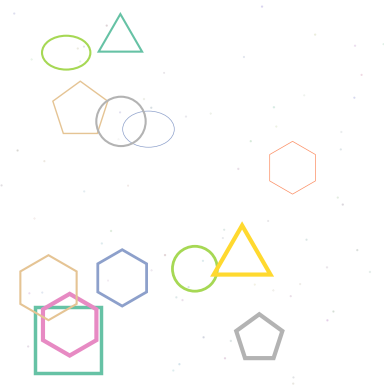[{"shape": "triangle", "thickness": 1.5, "radius": 0.33, "center": [0.313, 0.898]}, {"shape": "square", "thickness": 2.5, "radius": 0.43, "center": [0.176, 0.117]}, {"shape": "hexagon", "thickness": 0.5, "radius": 0.34, "center": [0.76, 0.564]}, {"shape": "oval", "thickness": 0.5, "radius": 0.34, "center": [0.386, 0.665]}, {"shape": "hexagon", "thickness": 2, "radius": 0.37, "center": [0.317, 0.278]}, {"shape": "hexagon", "thickness": 3, "radius": 0.4, "center": [0.181, 0.157]}, {"shape": "circle", "thickness": 2, "radius": 0.29, "center": [0.506, 0.302]}, {"shape": "oval", "thickness": 1.5, "radius": 0.31, "center": [0.172, 0.863]}, {"shape": "triangle", "thickness": 3, "radius": 0.43, "center": [0.629, 0.329]}, {"shape": "hexagon", "thickness": 1.5, "radius": 0.42, "center": [0.126, 0.253]}, {"shape": "pentagon", "thickness": 1, "radius": 0.37, "center": [0.209, 0.714]}, {"shape": "pentagon", "thickness": 3, "radius": 0.32, "center": [0.673, 0.121]}, {"shape": "circle", "thickness": 1.5, "radius": 0.32, "center": [0.314, 0.685]}]